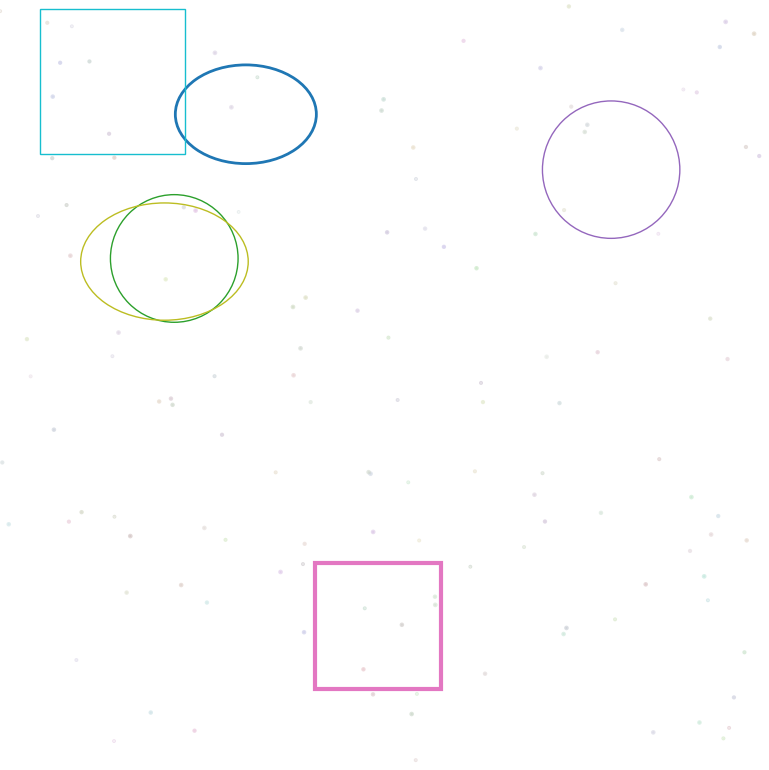[{"shape": "oval", "thickness": 1, "radius": 0.46, "center": [0.319, 0.852]}, {"shape": "circle", "thickness": 0.5, "radius": 0.41, "center": [0.226, 0.664]}, {"shape": "circle", "thickness": 0.5, "radius": 0.45, "center": [0.794, 0.78]}, {"shape": "square", "thickness": 1.5, "radius": 0.41, "center": [0.491, 0.187]}, {"shape": "oval", "thickness": 0.5, "radius": 0.54, "center": [0.214, 0.66]}, {"shape": "square", "thickness": 0.5, "radius": 0.47, "center": [0.146, 0.895]}]